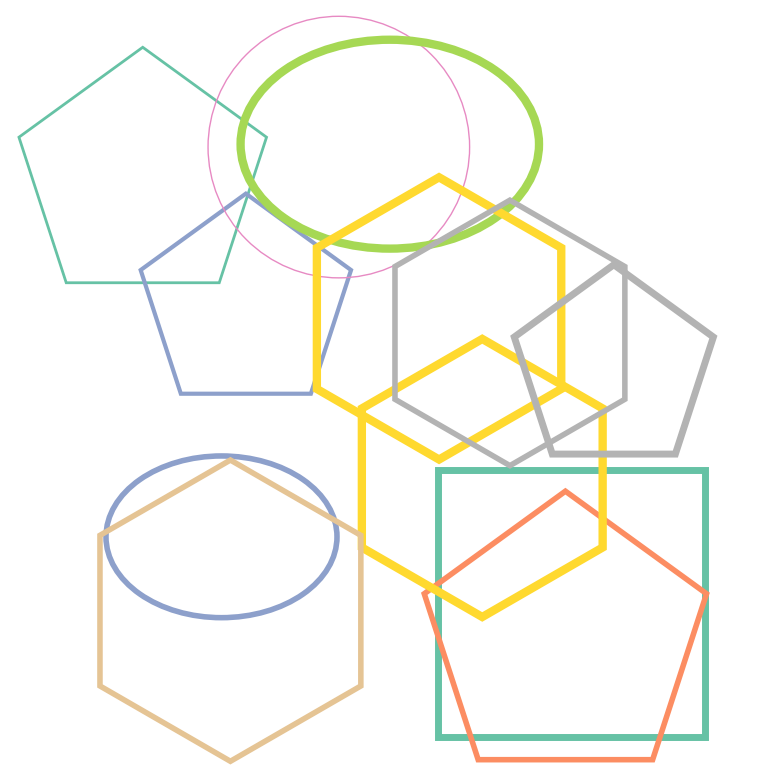[{"shape": "pentagon", "thickness": 1, "radius": 0.85, "center": [0.185, 0.77]}, {"shape": "square", "thickness": 2.5, "radius": 0.87, "center": [0.742, 0.217]}, {"shape": "pentagon", "thickness": 2, "radius": 0.96, "center": [0.734, 0.169]}, {"shape": "oval", "thickness": 2, "radius": 0.75, "center": [0.288, 0.303]}, {"shape": "pentagon", "thickness": 1.5, "radius": 0.72, "center": [0.319, 0.605]}, {"shape": "circle", "thickness": 0.5, "radius": 0.85, "center": [0.44, 0.809]}, {"shape": "oval", "thickness": 3, "radius": 0.97, "center": [0.506, 0.813]}, {"shape": "hexagon", "thickness": 3, "radius": 0.9, "center": [0.626, 0.379]}, {"shape": "hexagon", "thickness": 3, "radius": 0.92, "center": [0.57, 0.586]}, {"shape": "hexagon", "thickness": 2, "radius": 0.98, "center": [0.299, 0.207]}, {"shape": "pentagon", "thickness": 2.5, "radius": 0.68, "center": [0.797, 0.52]}, {"shape": "hexagon", "thickness": 2, "radius": 0.86, "center": [0.662, 0.568]}]